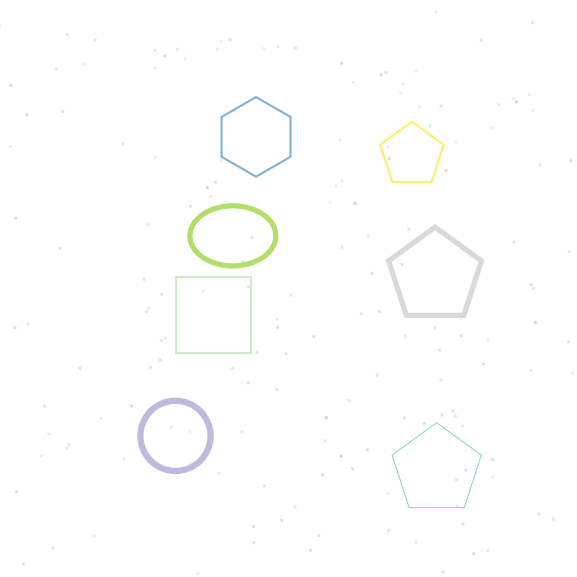[{"shape": "pentagon", "thickness": 0.5, "radius": 0.41, "center": [0.756, 0.186]}, {"shape": "circle", "thickness": 3, "radius": 0.3, "center": [0.304, 0.244]}, {"shape": "hexagon", "thickness": 1, "radius": 0.34, "center": [0.443, 0.762]}, {"shape": "oval", "thickness": 2.5, "radius": 0.37, "center": [0.403, 0.591]}, {"shape": "pentagon", "thickness": 2.5, "radius": 0.42, "center": [0.753, 0.521]}, {"shape": "square", "thickness": 1, "radius": 0.33, "center": [0.37, 0.454]}, {"shape": "pentagon", "thickness": 1, "radius": 0.29, "center": [0.713, 0.731]}]